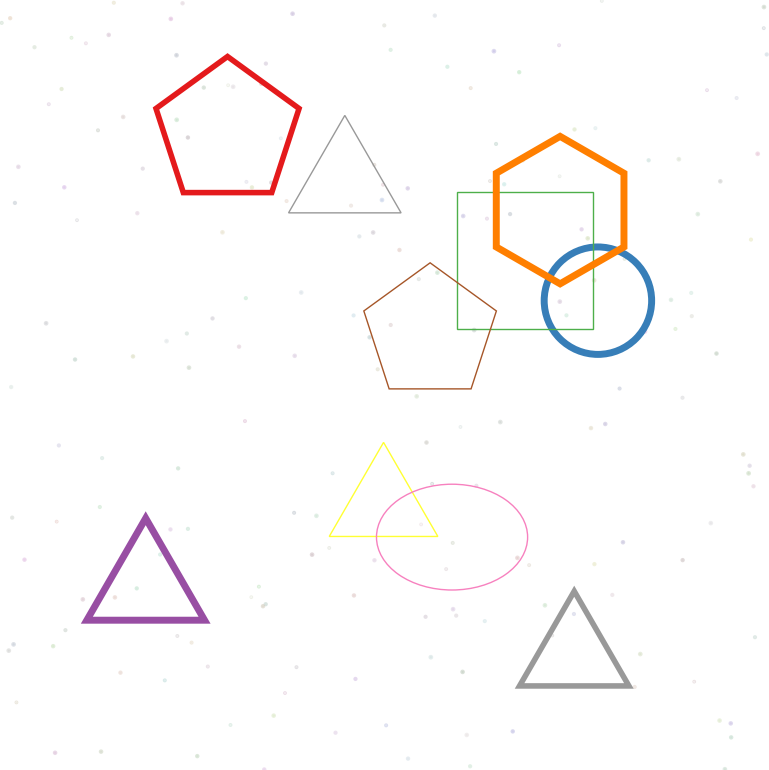[{"shape": "pentagon", "thickness": 2, "radius": 0.49, "center": [0.295, 0.829]}, {"shape": "circle", "thickness": 2.5, "radius": 0.35, "center": [0.777, 0.61]}, {"shape": "square", "thickness": 0.5, "radius": 0.44, "center": [0.682, 0.662]}, {"shape": "triangle", "thickness": 2.5, "radius": 0.44, "center": [0.189, 0.239]}, {"shape": "hexagon", "thickness": 2.5, "radius": 0.48, "center": [0.727, 0.727]}, {"shape": "triangle", "thickness": 0.5, "radius": 0.41, "center": [0.498, 0.344]}, {"shape": "pentagon", "thickness": 0.5, "radius": 0.45, "center": [0.559, 0.568]}, {"shape": "oval", "thickness": 0.5, "radius": 0.49, "center": [0.587, 0.302]}, {"shape": "triangle", "thickness": 2, "radius": 0.41, "center": [0.746, 0.15]}, {"shape": "triangle", "thickness": 0.5, "radius": 0.42, "center": [0.448, 0.766]}]